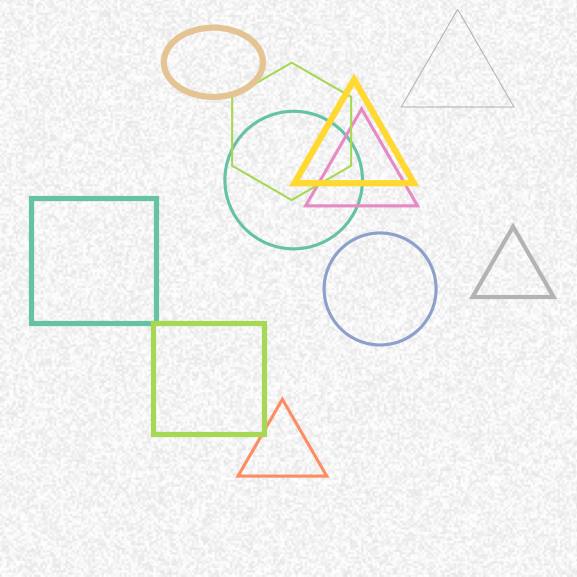[{"shape": "circle", "thickness": 1.5, "radius": 0.6, "center": [0.509, 0.687]}, {"shape": "square", "thickness": 2.5, "radius": 0.54, "center": [0.162, 0.548]}, {"shape": "triangle", "thickness": 1.5, "radius": 0.44, "center": [0.489, 0.219]}, {"shape": "circle", "thickness": 1.5, "radius": 0.48, "center": [0.658, 0.499]}, {"shape": "triangle", "thickness": 1.5, "radius": 0.56, "center": [0.626, 0.699]}, {"shape": "square", "thickness": 2.5, "radius": 0.48, "center": [0.361, 0.344]}, {"shape": "hexagon", "thickness": 1, "radius": 0.59, "center": [0.505, 0.772]}, {"shape": "triangle", "thickness": 3, "radius": 0.6, "center": [0.613, 0.742]}, {"shape": "oval", "thickness": 3, "radius": 0.43, "center": [0.369, 0.891]}, {"shape": "triangle", "thickness": 2, "radius": 0.41, "center": [0.888, 0.525]}, {"shape": "triangle", "thickness": 0.5, "radius": 0.56, "center": [0.792, 0.87]}]